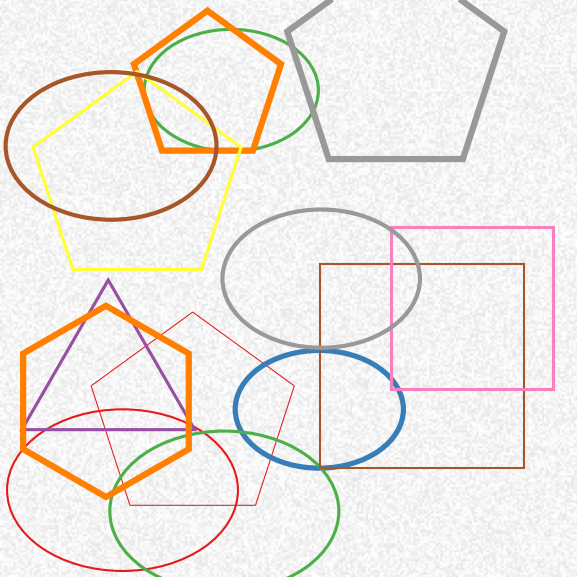[{"shape": "pentagon", "thickness": 0.5, "radius": 0.92, "center": [0.334, 0.274]}, {"shape": "oval", "thickness": 1, "radius": 1.0, "center": [0.212, 0.15]}, {"shape": "oval", "thickness": 2.5, "radius": 0.73, "center": [0.553, 0.29]}, {"shape": "oval", "thickness": 1.5, "radius": 0.99, "center": [0.388, 0.114]}, {"shape": "oval", "thickness": 1.5, "radius": 0.75, "center": [0.401, 0.843]}, {"shape": "triangle", "thickness": 1.5, "radius": 0.86, "center": [0.187, 0.341]}, {"shape": "hexagon", "thickness": 3, "radius": 0.83, "center": [0.183, 0.304]}, {"shape": "pentagon", "thickness": 3, "radius": 0.67, "center": [0.359, 0.847]}, {"shape": "pentagon", "thickness": 1.5, "radius": 0.95, "center": [0.237, 0.686]}, {"shape": "square", "thickness": 1, "radius": 0.88, "center": [0.731, 0.365]}, {"shape": "oval", "thickness": 2, "radius": 0.91, "center": [0.192, 0.746]}, {"shape": "square", "thickness": 1.5, "radius": 0.7, "center": [0.817, 0.466]}, {"shape": "pentagon", "thickness": 3, "radius": 0.99, "center": [0.685, 0.884]}, {"shape": "oval", "thickness": 2, "radius": 0.86, "center": [0.556, 0.517]}]